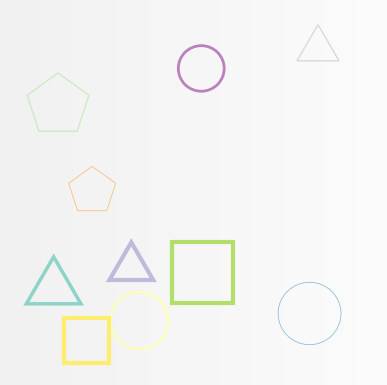[{"shape": "triangle", "thickness": 2.5, "radius": 0.41, "center": [0.138, 0.252]}, {"shape": "circle", "thickness": 1.5, "radius": 0.37, "center": [0.36, 0.167]}, {"shape": "triangle", "thickness": 3, "radius": 0.33, "center": [0.339, 0.305]}, {"shape": "circle", "thickness": 0.5, "radius": 0.41, "center": [0.799, 0.186]}, {"shape": "pentagon", "thickness": 0.5, "radius": 0.32, "center": [0.238, 0.504]}, {"shape": "square", "thickness": 3, "radius": 0.4, "center": [0.522, 0.293]}, {"shape": "triangle", "thickness": 1, "radius": 0.31, "center": [0.821, 0.873]}, {"shape": "circle", "thickness": 2, "radius": 0.3, "center": [0.519, 0.822]}, {"shape": "pentagon", "thickness": 1, "radius": 0.42, "center": [0.15, 0.727]}, {"shape": "square", "thickness": 3, "radius": 0.29, "center": [0.224, 0.116]}]